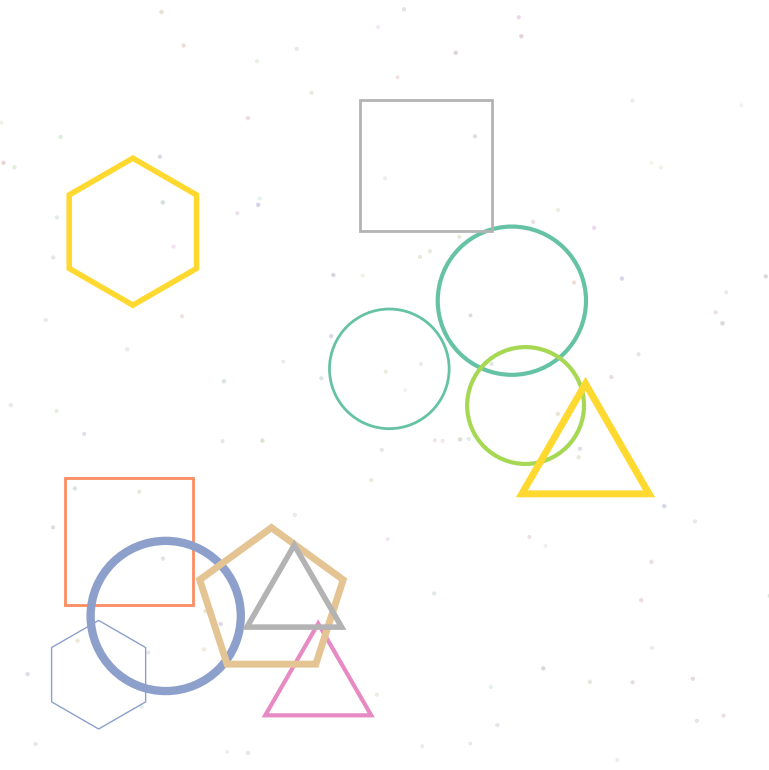[{"shape": "circle", "thickness": 1.5, "radius": 0.48, "center": [0.665, 0.609]}, {"shape": "circle", "thickness": 1, "radius": 0.39, "center": [0.506, 0.521]}, {"shape": "square", "thickness": 1, "radius": 0.41, "center": [0.168, 0.297]}, {"shape": "hexagon", "thickness": 0.5, "radius": 0.35, "center": [0.128, 0.124]}, {"shape": "circle", "thickness": 3, "radius": 0.49, "center": [0.215, 0.2]}, {"shape": "triangle", "thickness": 1.5, "radius": 0.4, "center": [0.413, 0.111]}, {"shape": "circle", "thickness": 1.5, "radius": 0.38, "center": [0.683, 0.473]}, {"shape": "triangle", "thickness": 2.5, "radius": 0.48, "center": [0.76, 0.406]}, {"shape": "hexagon", "thickness": 2, "radius": 0.48, "center": [0.173, 0.699]}, {"shape": "pentagon", "thickness": 2.5, "radius": 0.49, "center": [0.353, 0.217]}, {"shape": "square", "thickness": 1, "radius": 0.43, "center": [0.553, 0.785]}, {"shape": "triangle", "thickness": 2, "radius": 0.36, "center": [0.382, 0.221]}]